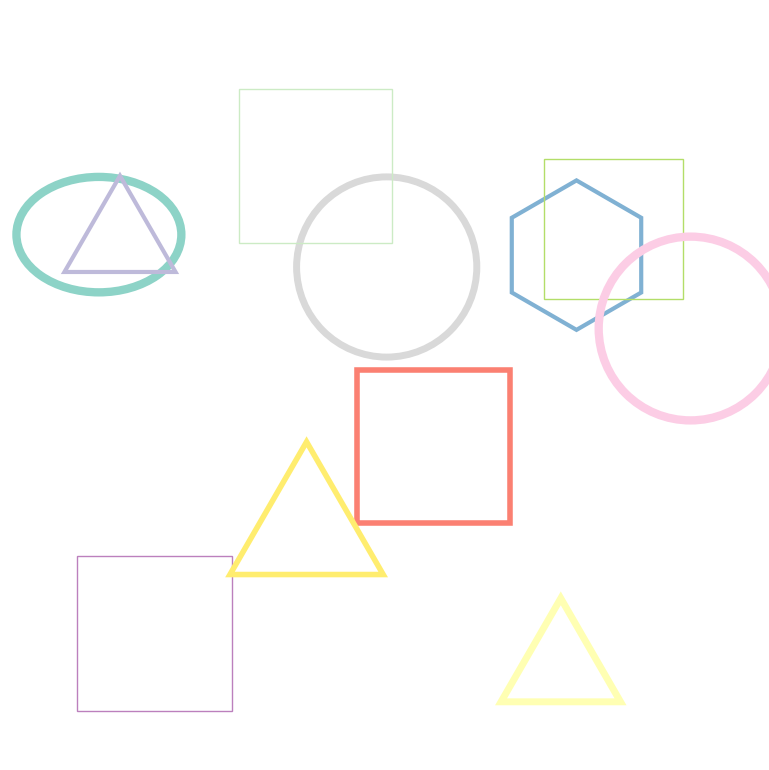[{"shape": "oval", "thickness": 3, "radius": 0.54, "center": [0.128, 0.695]}, {"shape": "triangle", "thickness": 2.5, "radius": 0.45, "center": [0.728, 0.133]}, {"shape": "triangle", "thickness": 1.5, "radius": 0.42, "center": [0.156, 0.688]}, {"shape": "square", "thickness": 2, "radius": 0.5, "center": [0.563, 0.42]}, {"shape": "hexagon", "thickness": 1.5, "radius": 0.49, "center": [0.749, 0.669]}, {"shape": "square", "thickness": 0.5, "radius": 0.45, "center": [0.797, 0.702]}, {"shape": "circle", "thickness": 3, "radius": 0.6, "center": [0.897, 0.573]}, {"shape": "circle", "thickness": 2.5, "radius": 0.59, "center": [0.502, 0.653]}, {"shape": "square", "thickness": 0.5, "radius": 0.5, "center": [0.201, 0.178]}, {"shape": "square", "thickness": 0.5, "radius": 0.5, "center": [0.41, 0.784]}, {"shape": "triangle", "thickness": 2, "radius": 0.57, "center": [0.398, 0.311]}]